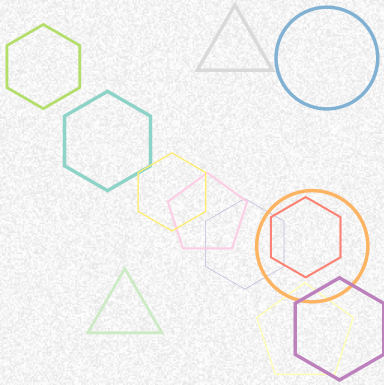[{"shape": "hexagon", "thickness": 2.5, "radius": 0.64, "center": [0.279, 0.634]}, {"shape": "pentagon", "thickness": 1, "radius": 0.66, "center": [0.792, 0.134]}, {"shape": "hexagon", "thickness": 0.5, "radius": 0.59, "center": [0.636, 0.367]}, {"shape": "hexagon", "thickness": 1.5, "radius": 0.52, "center": [0.794, 0.384]}, {"shape": "circle", "thickness": 2.5, "radius": 0.66, "center": [0.849, 0.849]}, {"shape": "circle", "thickness": 2.5, "radius": 0.72, "center": [0.811, 0.361]}, {"shape": "hexagon", "thickness": 2, "radius": 0.55, "center": [0.113, 0.827]}, {"shape": "pentagon", "thickness": 1.5, "radius": 0.54, "center": [0.539, 0.443]}, {"shape": "triangle", "thickness": 2.5, "radius": 0.56, "center": [0.61, 0.874]}, {"shape": "hexagon", "thickness": 2.5, "radius": 0.66, "center": [0.882, 0.146]}, {"shape": "triangle", "thickness": 2, "radius": 0.56, "center": [0.324, 0.191]}, {"shape": "hexagon", "thickness": 1, "radius": 0.51, "center": [0.447, 0.501]}]